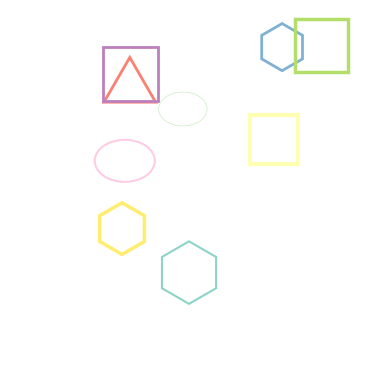[{"shape": "hexagon", "thickness": 1.5, "radius": 0.41, "center": [0.491, 0.292]}, {"shape": "square", "thickness": 3, "radius": 0.32, "center": [0.711, 0.637]}, {"shape": "triangle", "thickness": 2, "radius": 0.39, "center": [0.337, 0.773]}, {"shape": "hexagon", "thickness": 2, "radius": 0.31, "center": [0.733, 0.878]}, {"shape": "square", "thickness": 2.5, "radius": 0.34, "center": [0.836, 0.882]}, {"shape": "oval", "thickness": 1.5, "radius": 0.39, "center": [0.324, 0.582]}, {"shape": "square", "thickness": 2, "radius": 0.35, "center": [0.339, 0.808]}, {"shape": "oval", "thickness": 0.5, "radius": 0.31, "center": [0.475, 0.717]}, {"shape": "hexagon", "thickness": 2.5, "radius": 0.34, "center": [0.317, 0.406]}]